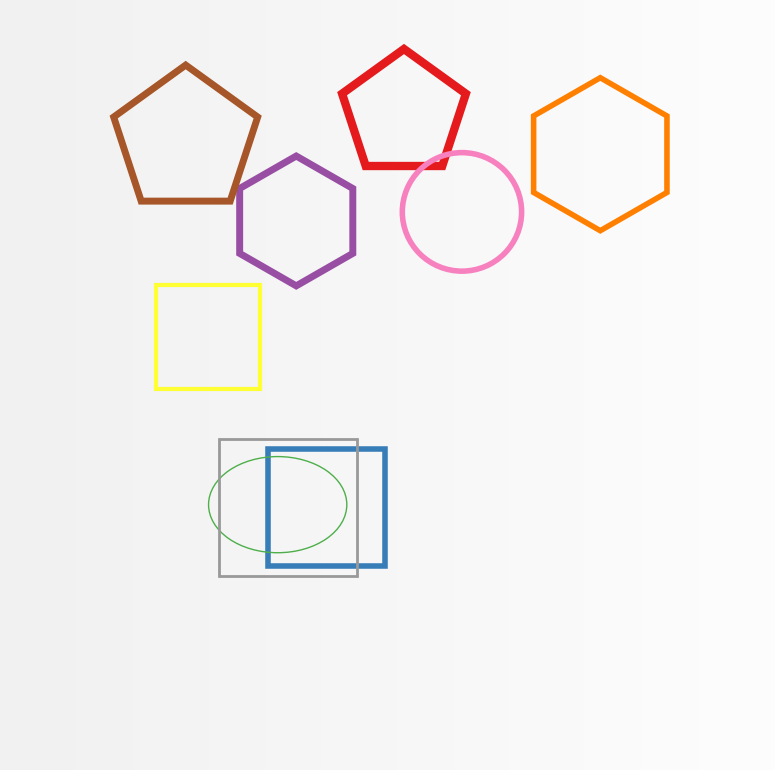[{"shape": "pentagon", "thickness": 3, "radius": 0.42, "center": [0.521, 0.852]}, {"shape": "square", "thickness": 2, "radius": 0.38, "center": [0.421, 0.341]}, {"shape": "oval", "thickness": 0.5, "radius": 0.45, "center": [0.358, 0.345]}, {"shape": "hexagon", "thickness": 2.5, "radius": 0.42, "center": [0.382, 0.713]}, {"shape": "hexagon", "thickness": 2, "radius": 0.5, "center": [0.775, 0.8]}, {"shape": "square", "thickness": 1.5, "radius": 0.34, "center": [0.268, 0.562]}, {"shape": "pentagon", "thickness": 2.5, "radius": 0.49, "center": [0.24, 0.818]}, {"shape": "circle", "thickness": 2, "radius": 0.38, "center": [0.596, 0.725]}, {"shape": "square", "thickness": 1, "radius": 0.44, "center": [0.372, 0.341]}]